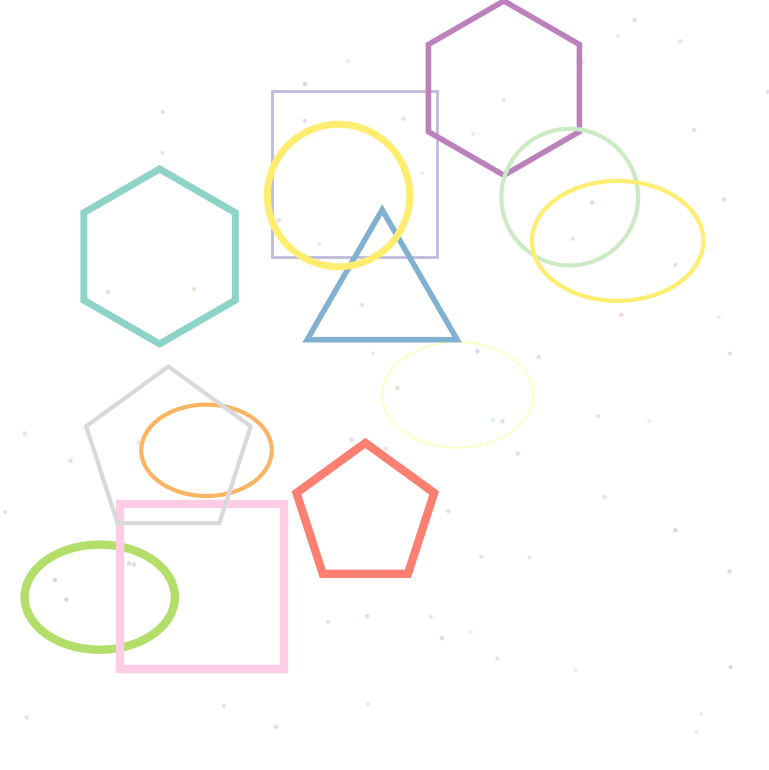[{"shape": "hexagon", "thickness": 2.5, "radius": 0.57, "center": [0.207, 0.667]}, {"shape": "oval", "thickness": 0.5, "radius": 0.49, "center": [0.594, 0.487]}, {"shape": "square", "thickness": 1, "radius": 0.54, "center": [0.46, 0.774]}, {"shape": "pentagon", "thickness": 3, "radius": 0.47, "center": [0.474, 0.331]}, {"shape": "triangle", "thickness": 2, "radius": 0.56, "center": [0.496, 0.615]}, {"shape": "oval", "thickness": 1.5, "radius": 0.42, "center": [0.268, 0.415]}, {"shape": "oval", "thickness": 3, "radius": 0.49, "center": [0.13, 0.224]}, {"shape": "square", "thickness": 3, "radius": 0.53, "center": [0.262, 0.239]}, {"shape": "pentagon", "thickness": 1.5, "radius": 0.56, "center": [0.219, 0.412]}, {"shape": "hexagon", "thickness": 2, "radius": 0.57, "center": [0.654, 0.886]}, {"shape": "circle", "thickness": 1.5, "radius": 0.44, "center": [0.74, 0.744]}, {"shape": "oval", "thickness": 1.5, "radius": 0.56, "center": [0.802, 0.687]}, {"shape": "circle", "thickness": 2.5, "radius": 0.46, "center": [0.44, 0.746]}]